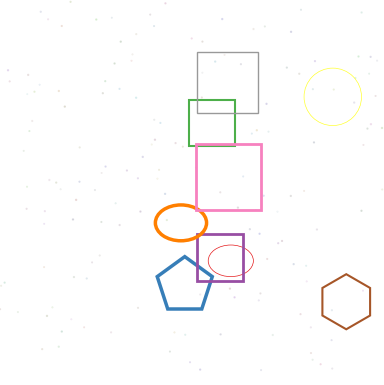[{"shape": "oval", "thickness": 0.5, "radius": 0.29, "center": [0.599, 0.323]}, {"shape": "pentagon", "thickness": 2.5, "radius": 0.38, "center": [0.48, 0.258]}, {"shape": "square", "thickness": 1.5, "radius": 0.3, "center": [0.55, 0.681]}, {"shape": "square", "thickness": 2, "radius": 0.3, "center": [0.571, 0.332]}, {"shape": "oval", "thickness": 2.5, "radius": 0.33, "center": [0.47, 0.421]}, {"shape": "circle", "thickness": 0.5, "radius": 0.37, "center": [0.864, 0.748]}, {"shape": "hexagon", "thickness": 1.5, "radius": 0.36, "center": [0.899, 0.216]}, {"shape": "square", "thickness": 2, "radius": 0.43, "center": [0.593, 0.539]}, {"shape": "square", "thickness": 1, "radius": 0.4, "center": [0.59, 0.786]}]